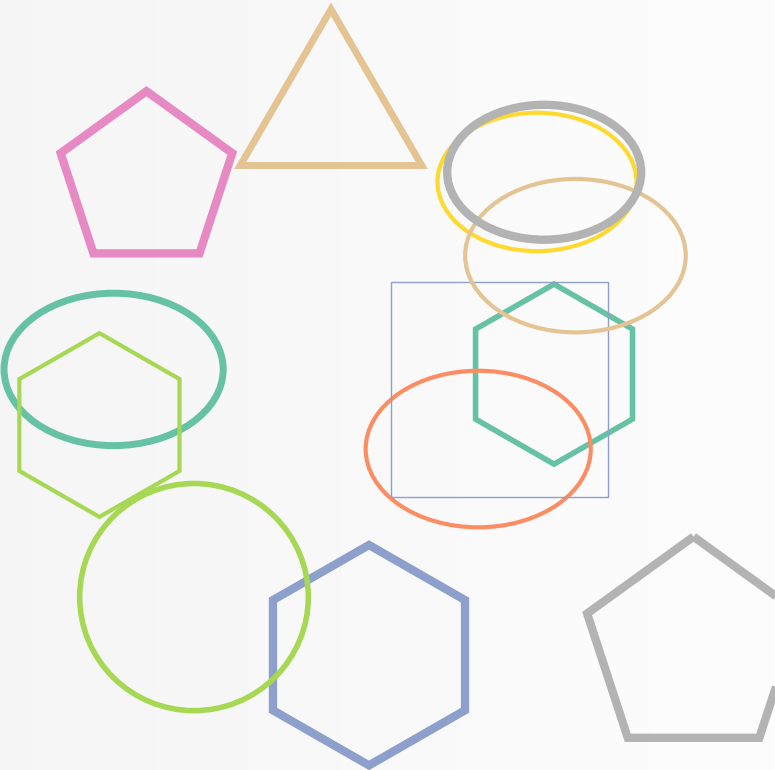[{"shape": "oval", "thickness": 2.5, "radius": 0.71, "center": [0.147, 0.52]}, {"shape": "hexagon", "thickness": 2, "radius": 0.58, "center": [0.715, 0.514]}, {"shape": "oval", "thickness": 1.5, "radius": 0.73, "center": [0.617, 0.417]}, {"shape": "hexagon", "thickness": 3, "radius": 0.72, "center": [0.476, 0.149]}, {"shape": "square", "thickness": 0.5, "radius": 0.7, "center": [0.645, 0.494]}, {"shape": "pentagon", "thickness": 3, "radius": 0.58, "center": [0.189, 0.765]}, {"shape": "circle", "thickness": 2, "radius": 0.74, "center": [0.25, 0.225]}, {"shape": "hexagon", "thickness": 1.5, "radius": 0.6, "center": [0.128, 0.448]}, {"shape": "oval", "thickness": 1.5, "radius": 0.64, "center": [0.693, 0.764]}, {"shape": "oval", "thickness": 1.5, "radius": 0.71, "center": [0.743, 0.668]}, {"shape": "triangle", "thickness": 2.5, "radius": 0.68, "center": [0.427, 0.853]}, {"shape": "pentagon", "thickness": 3, "radius": 0.72, "center": [0.895, 0.159]}, {"shape": "oval", "thickness": 3, "radius": 0.63, "center": [0.702, 0.776]}]